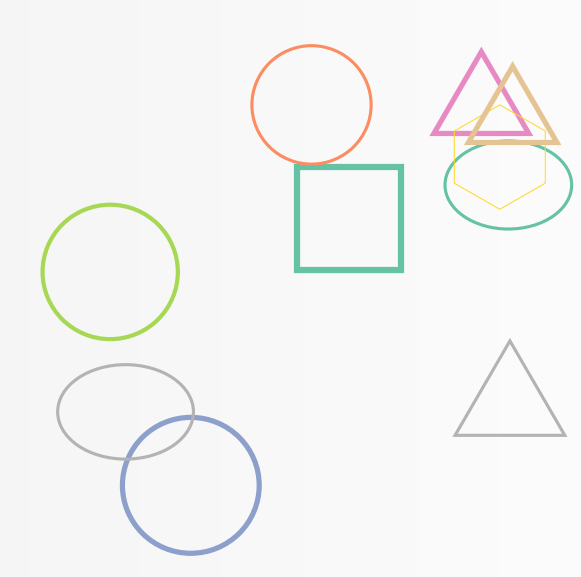[{"shape": "oval", "thickness": 1.5, "radius": 0.54, "center": [0.875, 0.679]}, {"shape": "square", "thickness": 3, "radius": 0.45, "center": [0.601, 0.621]}, {"shape": "circle", "thickness": 1.5, "radius": 0.51, "center": [0.536, 0.817]}, {"shape": "circle", "thickness": 2.5, "radius": 0.59, "center": [0.328, 0.159]}, {"shape": "triangle", "thickness": 2.5, "radius": 0.47, "center": [0.828, 0.815]}, {"shape": "circle", "thickness": 2, "radius": 0.58, "center": [0.19, 0.528]}, {"shape": "hexagon", "thickness": 0.5, "radius": 0.45, "center": [0.86, 0.727]}, {"shape": "triangle", "thickness": 2.5, "radius": 0.44, "center": [0.882, 0.796]}, {"shape": "oval", "thickness": 1.5, "radius": 0.58, "center": [0.216, 0.286]}, {"shape": "triangle", "thickness": 1.5, "radius": 0.55, "center": [0.877, 0.3]}]